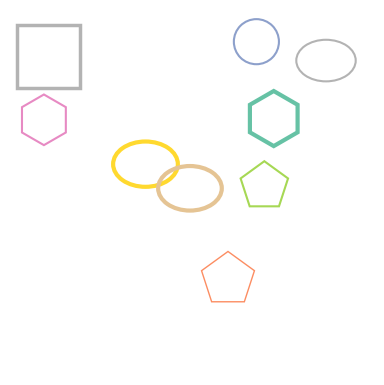[{"shape": "hexagon", "thickness": 3, "radius": 0.36, "center": [0.711, 0.692]}, {"shape": "pentagon", "thickness": 1, "radius": 0.36, "center": [0.592, 0.275]}, {"shape": "circle", "thickness": 1.5, "radius": 0.29, "center": [0.666, 0.892]}, {"shape": "hexagon", "thickness": 1.5, "radius": 0.33, "center": [0.114, 0.689]}, {"shape": "pentagon", "thickness": 1.5, "radius": 0.32, "center": [0.687, 0.517]}, {"shape": "oval", "thickness": 3, "radius": 0.42, "center": [0.378, 0.574]}, {"shape": "oval", "thickness": 3, "radius": 0.41, "center": [0.493, 0.511]}, {"shape": "oval", "thickness": 1.5, "radius": 0.39, "center": [0.847, 0.843]}, {"shape": "square", "thickness": 2.5, "radius": 0.41, "center": [0.125, 0.854]}]